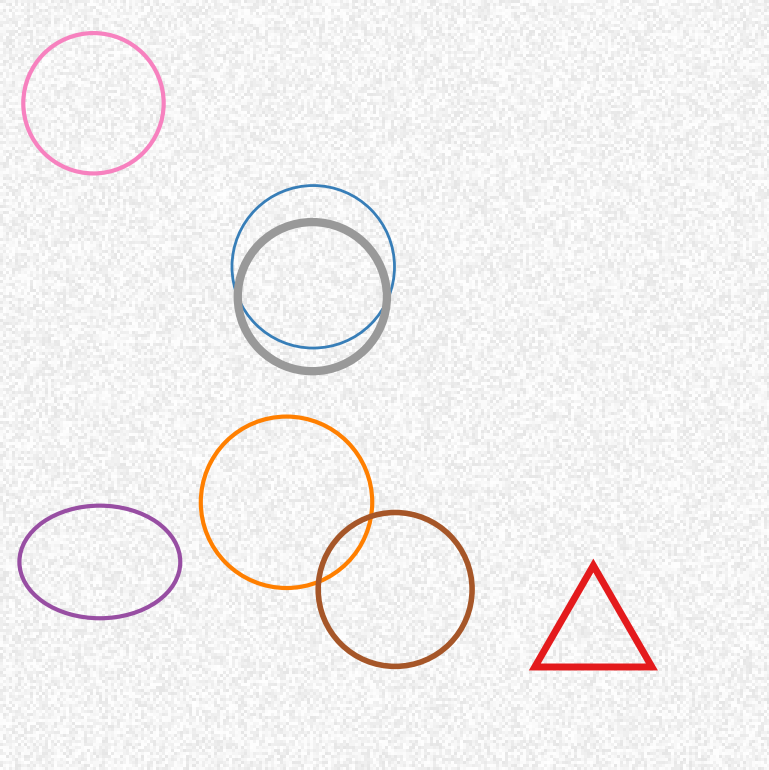[{"shape": "triangle", "thickness": 2.5, "radius": 0.44, "center": [0.771, 0.178]}, {"shape": "circle", "thickness": 1, "radius": 0.53, "center": [0.407, 0.654]}, {"shape": "oval", "thickness": 1.5, "radius": 0.52, "center": [0.13, 0.27]}, {"shape": "circle", "thickness": 1.5, "radius": 0.56, "center": [0.372, 0.348]}, {"shape": "circle", "thickness": 2, "radius": 0.5, "center": [0.513, 0.234]}, {"shape": "circle", "thickness": 1.5, "radius": 0.46, "center": [0.121, 0.866]}, {"shape": "circle", "thickness": 3, "radius": 0.48, "center": [0.406, 0.615]}]